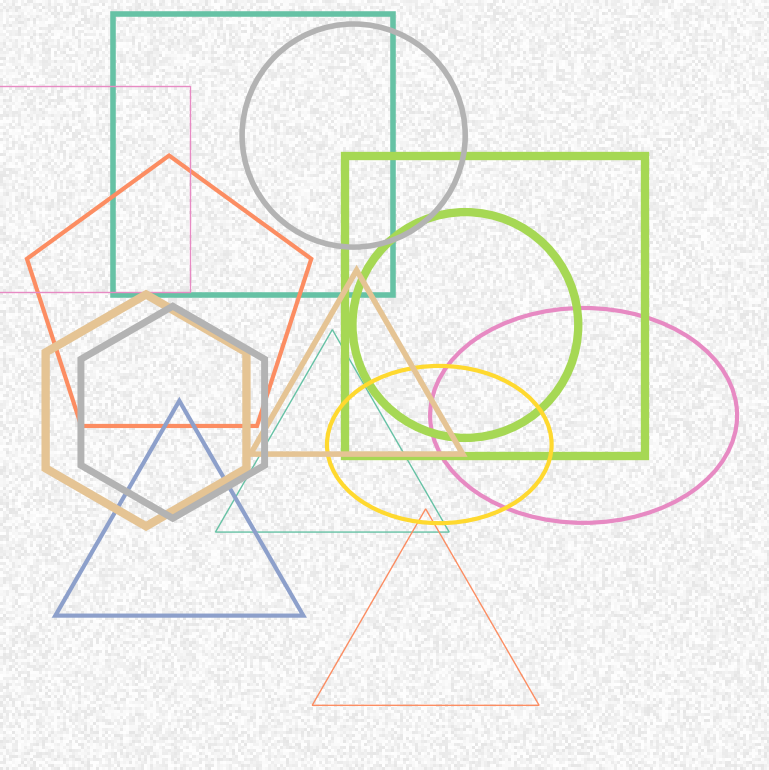[{"shape": "square", "thickness": 2, "radius": 0.91, "center": [0.329, 0.799]}, {"shape": "triangle", "thickness": 0.5, "radius": 0.88, "center": [0.432, 0.397]}, {"shape": "pentagon", "thickness": 1.5, "radius": 0.97, "center": [0.22, 0.604]}, {"shape": "triangle", "thickness": 0.5, "radius": 0.85, "center": [0.553, 0.169]}, {"shape": "triangle", "thickness": 1.5, "radius": 0.93, "center": [0.233, 0.293]}, {"shape": "oval", "thickness": 1.5, "radius": 1.0, "center": [0.758, 0.46]}, {"shape": "square", "thickness": 0.5, "radius": 0.67, "center": [0.113, 0.755]}, {"shape": "square", "thickness": 3, "radius": 0.97, "center": [0.643, 0.602]}, {"shape": "circle", "thickness": 3, "radius": 0.73, "center": [0.604, 0.578]}, {"shape": "oval", "thickness": 1.5, "radius": 0.73, "center": [0.571, 0.423]}, {"shape": "hexagon", "thickness": 3, "radius": 0.75, "center": [0.19, 0.467]}, {"shape": "triangle", "thickness": 2, "radius": 0.8, "center": [0.463, 0.49]}, {"shape": "hexagon", "thickness": 2.5, "radius": 0.69, "center": [0.224, 0.465]}, {"shape": "circle", "thickness": 2, "radius": 0.72, "center": [0.459, 0.824]}]